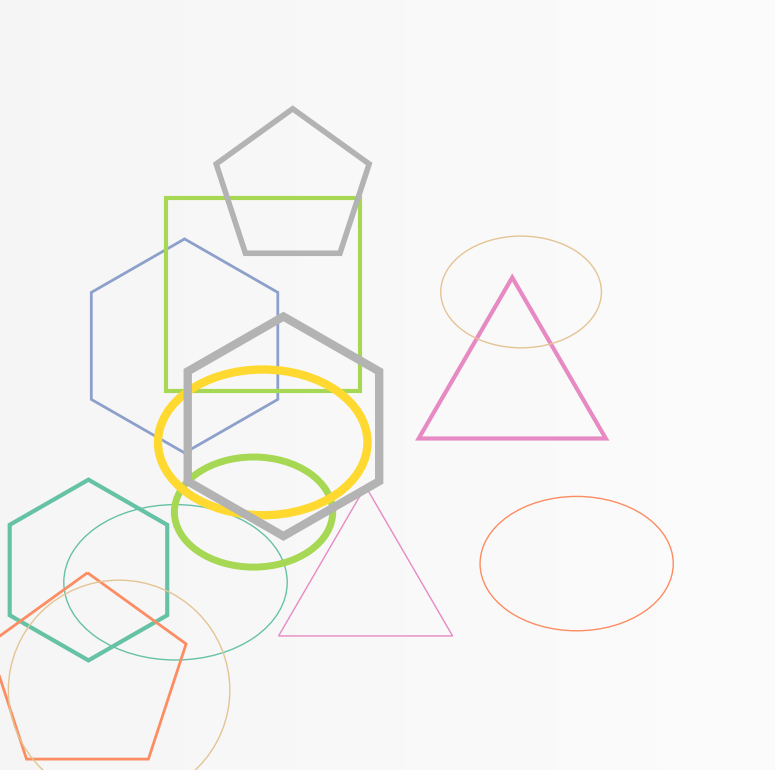[{"shape": "hexagon", "thickness": 1.5, "radius": 0.59, "center": [0.114, 0.26]}, {"shape": "oval", "thickness": 0.5, "radius": 0.72, "center": [0.226, 0.244]}, {"shape": "pentagon", "thickness": 1, "radius": 0.67, "center": [0.113, 0.122]}, {"shape": "oval", "thickness": 0.5, "radius": 0.62, "center": [0.744, 0.268]}, {"shape": "hexagon", "thickness": 1, "radius": 0.69, "center": [0.238, 0.551]}, {"shape": "triangle", "thickness": 1.5, "radius": 0.7, "center": [0.661, 0.5]}, {"shape": "triangle", "thickness": 0.5, "radius": 0.65, "center": [0.472, 0.239]}, {"shape": "oval", "thickness": 2.5, "radius": 0.51, "center": [0.327, 0.335]}, {"shape": "square", "thickness": 1.5, "radius": 0.62, "center": [0.34, 0.618]}, {"shape": "oval", "thickness": 3, "radius": 0.68, "center": [0.339, 0.426]}, {"shape": "circle", "thickness": 0.5, "radius": 0.71, "center": [0.154, 0.104]}, {"shape": "oval", "thickness": 0.5, "radius": 0.52, "center": [0.672, 0.621]}, {"shape": "pentagon", "thickness": 2, "radius": 0.52, "center": [0.378, 0.755]}, {"shape": "hexagon", "thickness": 3, "radius": 0.71, "center": [0.366, 0.446]}]